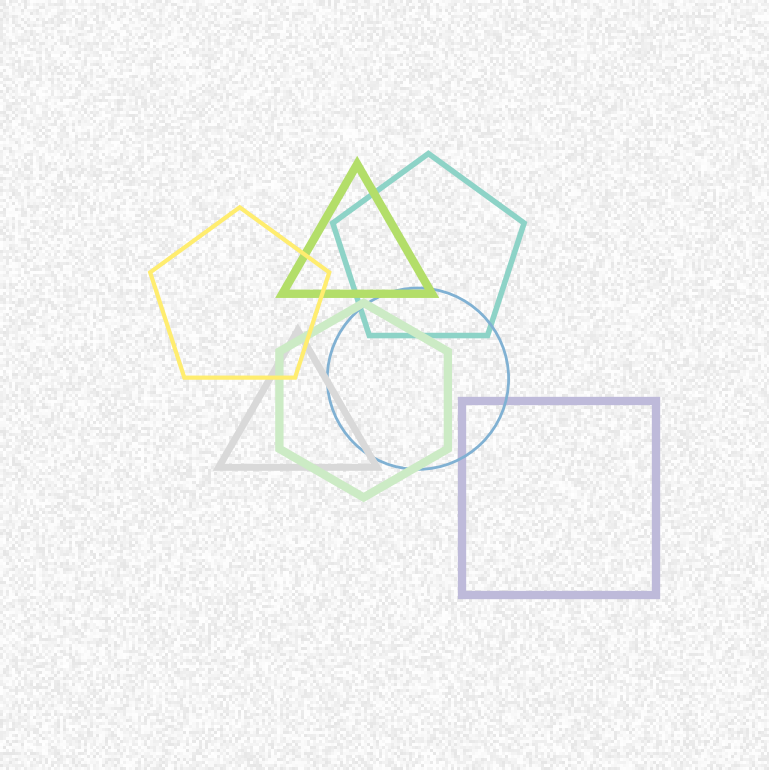[{"shape": "pentagon", "thickness": 2, "radius": 0.65, "center": [0.556, 0.67]}, {"shape": "square", "thickness": 3, "radius": 0.63, "center": [0.726, 0.353]}, {"shape": "circle", "thickness": 1, "radius": 0.59, "center": [0.543, 0.508]}, {"shape": "triangle", "thickness": 3, "radius": 0.56, "center": [0.464, 0.675]}, {"shape": "triangle", "thickness": 2.5, "radius": 0.59, "center": [0.387, 0.452]}, {"shape": "hexagon", "thickness": 3, "radius": 0.63, "center": [0.472, 0.48]}, {"shape": "pentagon", "thickness": 1.5, "radius": 0.61, "center": [0.311, 0.608]}]